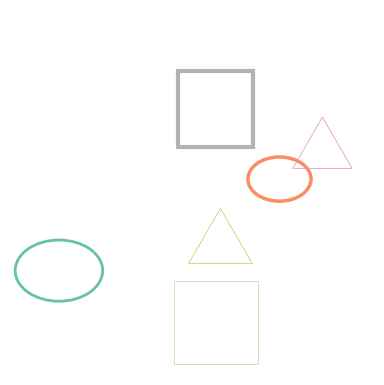[{"shape": "oval", "thickness": 2, "radius": 0.57, "center": [0.153, 0.297]}, {"shape": "oval", "thickness": 2.5, "radius": 0.41, "center": [0.726, 0.535]}, {"shape": "triangle", "thickness": 0.5, "radius": 0.44, "center": [0.837, 0.607]}, {"shape": "triangle", "thickness": 0.5, "radius": 0.48, "center": [0.573, 0.363]}, {"shape": "square", "thickness": 0.5, "radius": 0.54, "center": [0.561, 0.162]}, {"shape": "square", "thickness": 3, "radius": 0.49, "center": [0.56, 0.717]}]